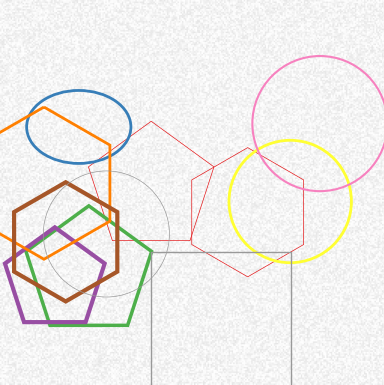[{"shape": "pentagon", "thickness": 0.5, "radius": 0.86, "center": [0.393, 0.514]}, {"shape": "hexagon", "thickness": 0.5, "radius": 0.84, "center": [0.643, 0.449]}, {"shape": "oval", "thickness": 2, "radius": 0.68, "center": [0.205, 0.67]}, {"shape": "pentagon", "thickness": 2.5, "radius": 0.86, "center": [0.231, 0.294]}, {"shape": "pentagon", "thickness": 3, "radius": 0.68, "center": [0.142, 0.273]}, {"shape": "hexagon", "thickness": 2, "radius": 0.99, "center": [0.114, 0.524]}, {"shape": "circle", "thickness": 2, "radius": 0.79, "center": [0.754, 0.477]}, {"shape": "hexagon", "thickness": 3, "radius": 0.77, "center": [0.171, 0.372]}, {"shape": "circle", "thickness": 1.5, "radius": 0.88, "center": [0.831, 0.679]}, {"shape": "square", "thickness": 1, "radius": 0.91, "center": [0.574, 0.163]}, {"shape": "circle", "thickness": 0.5, "radius": 0.82, "center": [0.276, 0.392]}]